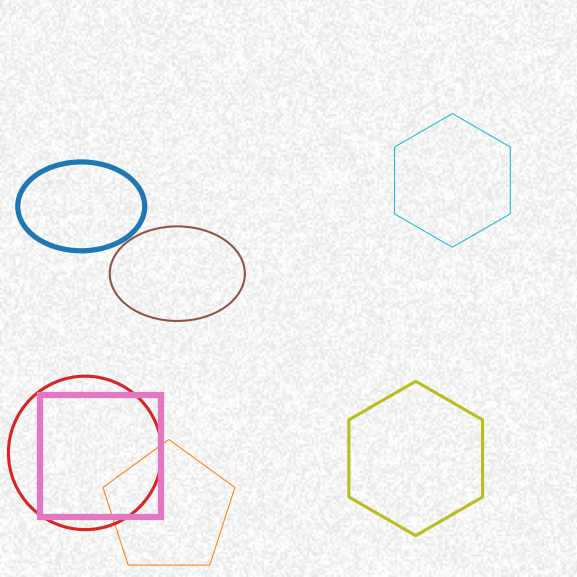[{"shape": "oval", "thickness": 2.5, "radius": 0.55, "center": [0.141, 0.642]}, {"shape": "pentagon", "thickness": 0.5, "radius": 0.6, "center": [0.293, 0.118]}, {"shape": "circle", "thickness": 1.5, "radius": 0.66, "center": [0.148, 0.215]}, {"shape": "oval", "thickness": 1, "radius": 0.58, "center": [0.307, 0.525]}, {"shape": "square", "thickness": 3, "radius": 0.53, "center": [0.174, 0.21]}, {"shape": "hexagon", "thickness": 1.5, "radius": 0.67, "center": [0.72, 0.205]}, {"shape": "hexagon", "thickness": 0.5, "radius": 0.58, "center": [0.783, 0.687]}]